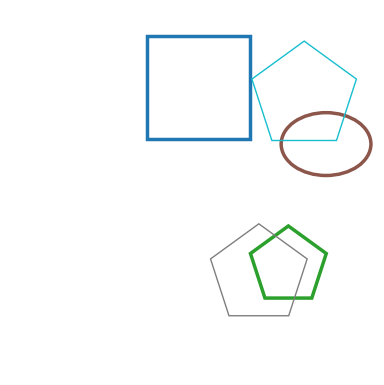[{"shape": "square", "thickness": 2.5, "radius": 0.67, "center": [0.516, 0.773]}, {"shape": "pentagon", "thickness": 2.5, "radius": 0.52, "center": [0.749, 0.31]}, {"shape": "oval", "thickness": 2.5, "radius": 0.58, "center": [0.847, 0.626]}, {"shape": "pentagon", "thickness": 1, "radius": 0.66, "center": [0.672, 0.287]}, {"shape": "pentagon", "thickness": 1, "radius": 0.71, "center": [0.79, 0.751]}]